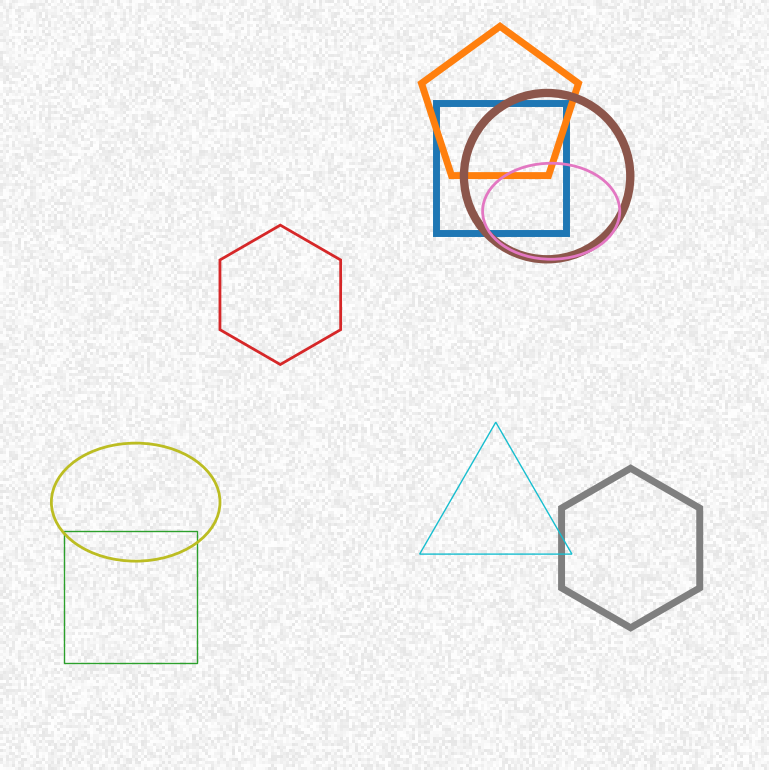[{"shape": "square", "thickness": 2.5, "radius": 0.42, "center": [0.65, 0.782]}, {"shape": "pentagon", "thickness": 2.5, "radius": 0.54, "center": [0.649, 0.859]}, {"shape": "square", "thickness": 0.5, "radius": 0.43, "center": [0.169, 0.225]}, {"shape": "hexagon", "thickness": 1, "radius": 0.45, "center": [0.364, 0.617]}, {"shape": "circle", "thickness": 3, "radius": 0.54, "center": [0.711, 0.771]}, {"shape": "oval", "thickness": 1, "radius": 0.45, "center": [0.716, 0.726]}, {"shape": "hexagon", "thickness": 2.5, "radius": 0.52, "center": [0.819, 0.288]}, {"shape": "oval", "thickness": 1, "radius": 0.55, "center": [0.176, 0.348]}, {"shape": "triangle", "thickness": 0.5, "radius": 0.57, "center": [0.644, 0.337]}]